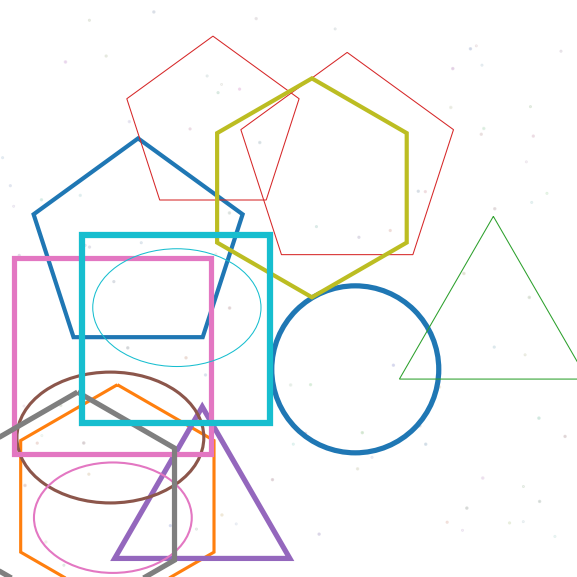[{"shape": "circle", "thickness": 2.5, "radius": 0.72, "center": [0.615, 0.36]}, {"shape": "pentagon", "thickness": 2, "radius": 0.95, "center": [0.239, 0.569]}, {"shape": "hexagon", "thickness": 1.5, "radius": 0.97, "center": [0.203, 0.14]}, {"shape": "triangle", "thickness": 0.5, "radius": 0.94, "center": [0.854, 0.437]}, {"shape": "pentagon", "thickness": 0.5, "radius": 0.97, "center": [0.601, 0.715]}, {"shape": "pentagon", "thickness": 0.5, "radius": 0.78, "center": [0.369, 0.78]}, {"shape": "triangle", "thickness": 2.5, "radius": 0.88, "center": [0.35, 0.12]}, {"shape": "oval", "thickness": 1.5, "radius": 0.81, "center": [0.191, 0.242]}, {"shape": "square", "thickness": 2.5, "radius": 0.85, "center": [0.195, 0.382]}, {"shape": "oval", "thickness": 1, "radius": 0.68, "center": [0.195, 0.103]}, {"shape": "hexagon", "thickness": 2.5, "radius": 0.97, "center": [0.134, 0.126]}, {"shape": "hexagon", "thickness": 2, "radius": 0.95, "center": [0.54, 0.674]}, {"shape": "oval", "thickness": 0.5, "radius": 0.73, "center": [0.306, 0.466]}, {"shape": "square", "thickness": 3, "radius": 0.81, "center": [0.305, 0.429]}]